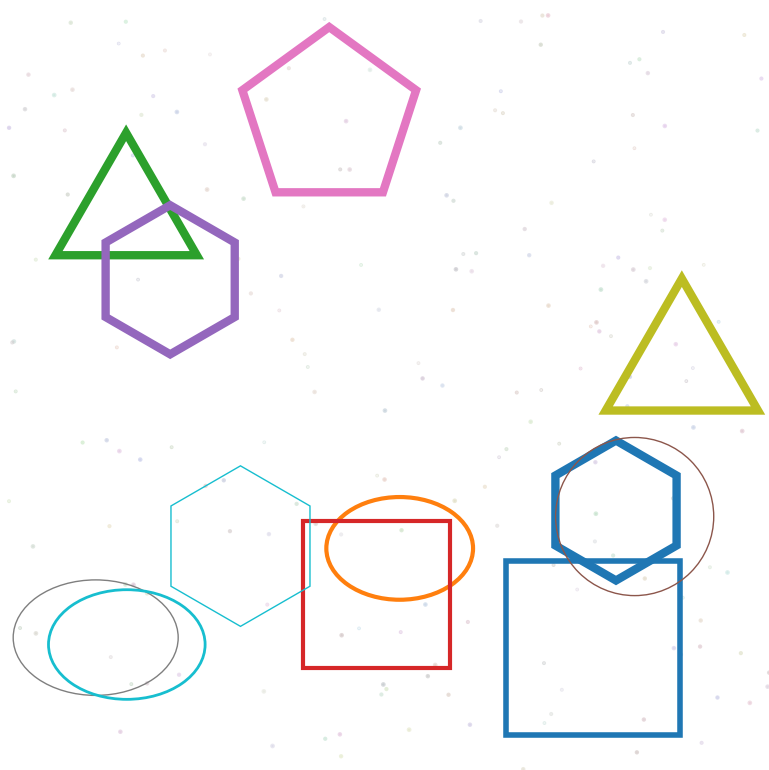[{"shape": "square", "thickness": 2, "radius": 0.56, "center": [0.77, 0.158]}, {"shape": "hexagon", "thickness": 3, "radius": 0.45, "center": [0.8, 0.337]}, {"shape": "oval", "thickness": 1.5, "radius": 0.48, "center": [0.519, 0.288]}, {"shape": "triangle", "thickness": 3, "radius": 0.53, "center": [0.164, 0.722]}, {"shape": "square", "thickness": 1.5, "radius": 0.48, "center": [0.489, 0.228]}, {"shape": "hexagon", "thickness": 3, "radius": 0.48, "center": [0.221, 0.637]}, {"shape": "circle", "thickness": 0.5, "radius": 0.51, "center": [0.824, 0.329]}, {"shape": "pentagon", "thickness": 3, "radius": 0.59, "center": [0.428, 0.846]}, {"shape": "oval", "thickness": 0.5, "radius": 0.54, "center": [0.124, 0.172]}, {"shape": "triangle", "thickness": 3, "radius": 0.57, "center": [0.885, 0.524]}, {"shape": "oval", "thickness": 1, "radius": 0.51, "center": [0.165, 0.163]}, {"shape": "hexagon", "thickness": 0.5, "radius": 0.52, "center": [0.312, 0.291]}]